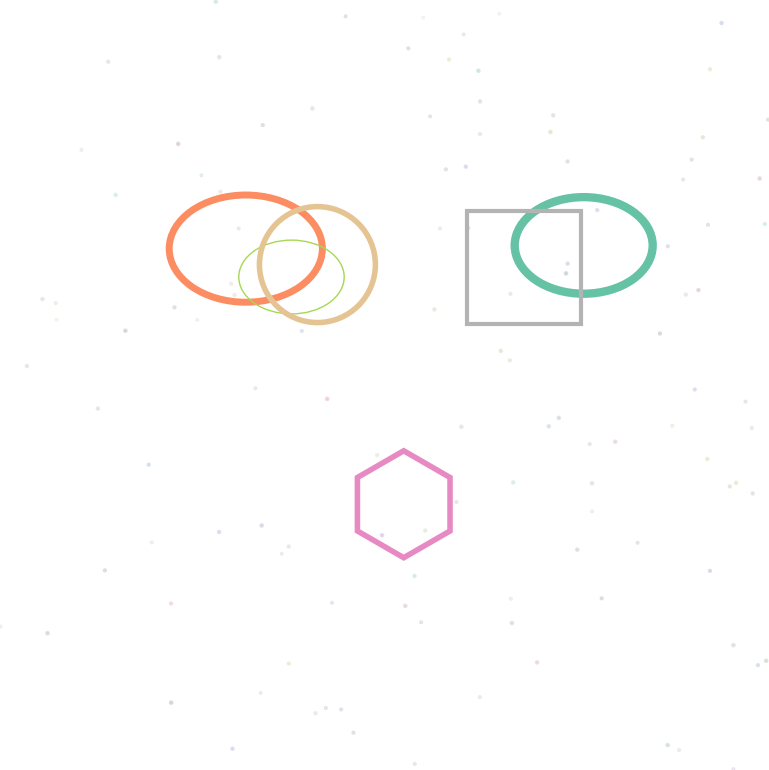[{"shape": "oval", "thickness": 3, "radius": 0.45, "center": [0.758, 0.681]}, {"shape": "oval", "thickness": 2.5, "radius": 0.5, "center": [0.319, 0.677]}, {"shape": "hexagon", "thickness": 2, "radius": 0.35, "center": [0.524, 0.345]}, {"shape": "oval", "thickness": 0.5, "radius": 0.34, "center": [0.379, 0.64]}, {"shape": "circle", "thickness": 2, "radius": 0.38, "center": [0.412, 0.656]}, {"shape": "square", "thickness": 1.5, "radius": 0.37, "center": [0.681, 0.653]}]